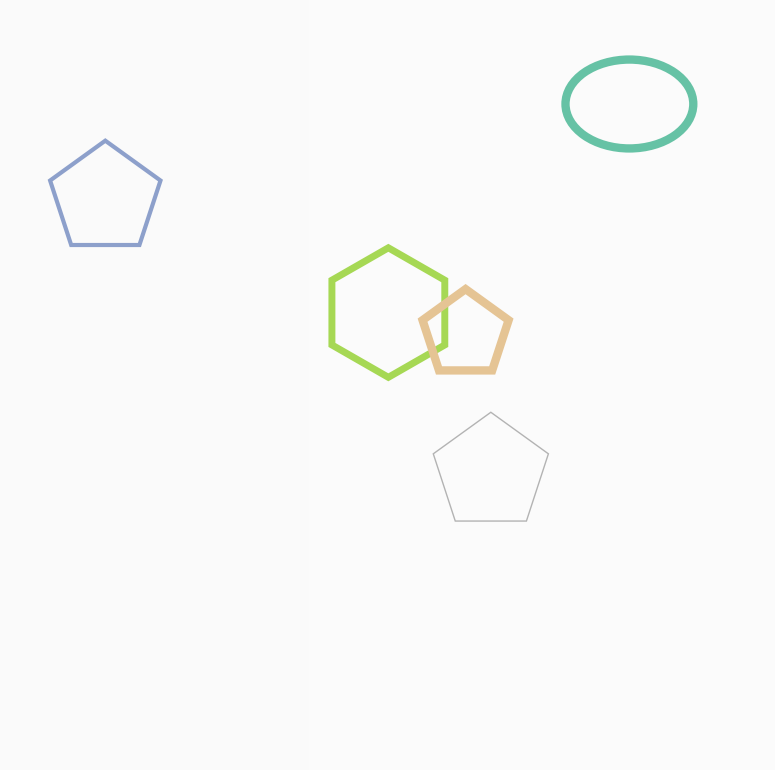[{"shape": "oval", "thickness": 3, "radius": 0.41, "center": [0.812, 0.865]}, {"shape": "pentagon", "thickness": 1.5, "radius": 0.37, "center": [0.136, 0.742]}, {"shape": "hexagon", "thickness": 2.5, "radius": 0.42, "center": [0.501, 0.594]}, {"shape": "pentagon", "thickness": 3, "radius": 0.29, "center": [0.601, 0.566]}, {"shape": "pentagon", "thickness": 0.5, "radius": 0.39, "center": [0.633, 0.386]}]